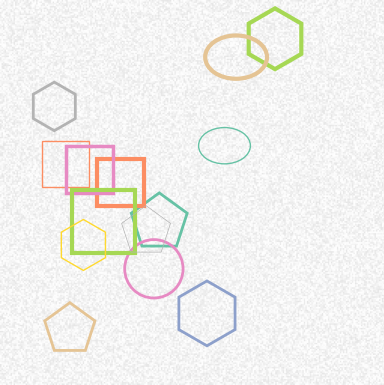[{"shape": "oval", "thickness": 1, "radius": 0.34, "center": [0.583, 0.622]}, {"shape": "pentagon", "thickness": 2, "radius": 0.38, "center": [0.414, 0.423]}, {"shape": "square", "thickness": 3, "radius": 0.3, "center": [0.313, 0.526]}, {"shape": "square", "thickness": 1, "radius": 0.3, "center": [0.169, 0.574]}, {"shape": "hexagon", "thickness": 2, "radius": 0.42, "center": [0.538, 0.186]}, {"shape": "circle", "thickness": 2, "radius": 0.38, "center": [0.4, 0.302]}, {"shape": "square", "thickness": 2.5, "radius": 0.31, "center": [0.232, 0.56]}, {"shape": "hexagon", "thickness": 3, "radius": 0.39, "center": [0.714, 0.899]}, {"shape": "square", "thickness": 3, "radius": 0.41, "center": [0.27, 0.424]}, {"shape": "hexagon", "thickness": 1, "radius": 0.33, "center": [0.217, 0.364]}, {"shape": "pentagon", "thickness": 2, "radius": 0.34, "center": [0.181, 0.145]}, {"shape": "oval", "thickness": 3, "radius": 0.4, "center": [0.613, 0.852]}, {"shape": "hexagon", "thickness": 2, "radius": 0.32, "center": [0.141, 0.724]}, {"shape": "pentagon", "thickness": 0.5, "radius": 0.33, "center": [0.379, 0.399]}]